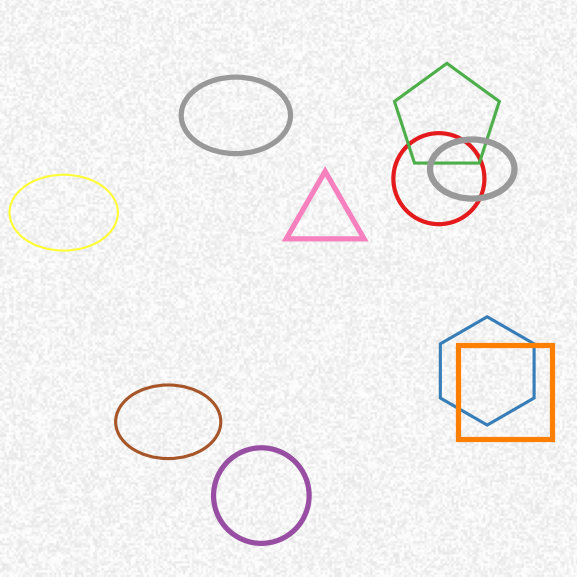[{"shape": "circle", "thickness": 2, "radius": 0.39, "center": [0.76, 0.69]}, {"shape": "hexagon", "thickness": 1.5, "radius": 0.47, "center": [0.844, 0.357]}, {"shape": "pentagon", "thickness": 1.5, "radius": 0.48, "center": [0.774, 0.794]}, {"shape": "circle", "thickness": 2.5, "radius": 0.41, "center": [0.453, 0.141]}, {"shape": "square", "thickness": 2.5, "radius": 0.41, "center": [0.875, 0.32]}, {"shape": "oval", "thickness": 1, "radius": 0.47, "center": [0.11, 0.631]}, {"shape": "oval", "thickness": 1.5, "radius": 0.46, "center": [0.291, 0.269]}, {"shape": "triangle", "thickness": 2.5, "radius": 0.39, "center": [0.563, 0.625]}, {"shape": "oval", "thickness": 2.5, "radius": 0.47, "center": [0.408, 0.799]}, {"shape": "oval", "thickness": 3, "radius": 0.37, "center": [0.818, 0.706]}]